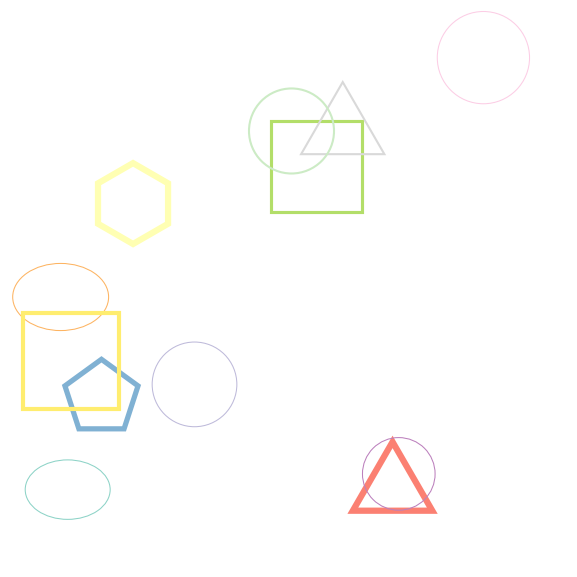[{"shape": "oval", "thickness": 0.5, "radius": 0.37, "center": [0.117, 0.151]}, {"shape": "hexagon", "thickness": 3, "radius": 0.35, "center": [0.23, 0.647]}, {"shape": "circle", "thickness": 0.5, "radius": 0.37, "center": [0.337, 0.334]}, {"shape": "triangle", "thickness": 3, "radius": 0.4, "center": [0.68, 0.155]}, {"shape": "pentagon", "thickness": 2.5, "radius": 0.33, "center": [0.176, 0.31]}, {"shape": "oval", "thickness": 0.5, "radius": 0.42, "center": [0.105, 0.485]}, {"shape": "square", "thickness": 1.5, "radius": 0.39, "center": [0.547, 0.71]}, {"shape": "circle", "thickness": 0.5, "radius": 0.4, "center": [0.837, 0.899]}, {"shape": "triangle", "thickness": 1, "radius": 0.42, "center": [0.593, 0.774]}, {"shape": "circle", "thickness": 0.5, "radius": 0.31, "center": [0.691, 0.179]}, {"shape": "circle", "thickness": 1, "radius": 0.37, "center": [0.505, 0.772]}, {"shape": "square", "thickness": 2, "radius": 0.42, "center": [0.123, 0.374]}]